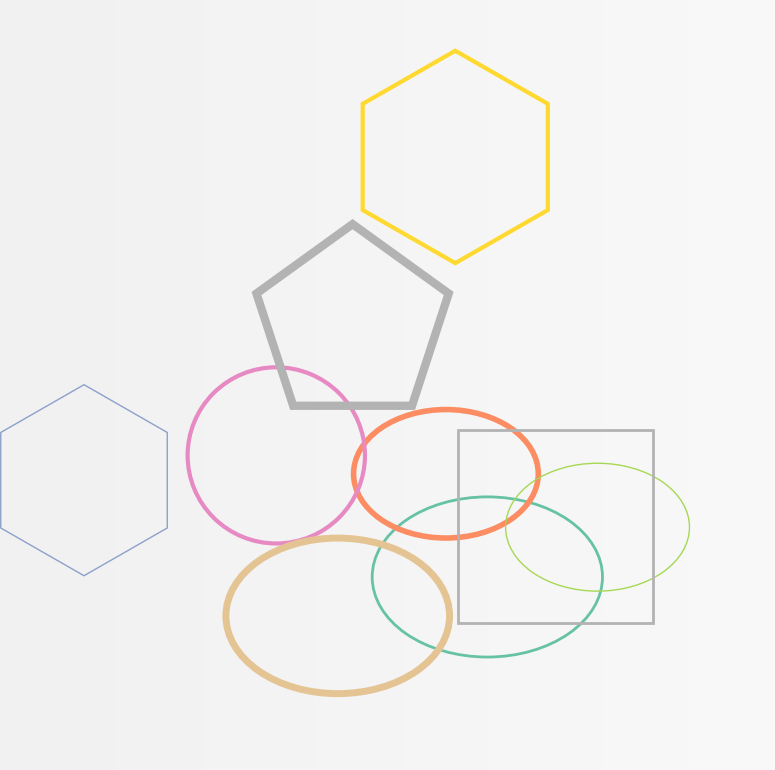[{"shape": "oval", "thickness": 1, "radius": 0.74, "center": [0.629, 0.251]}, {"shape": "oval", "thickness": 2, "radius": 0.6, "center": [0.575, 0.385]}, {"shape": "hexagon", "thickness": 0.5, "radius": 0.62, "center": [0.108, 0.376]}, {"shape": "circle", "thickness": 1.5, "radius": 0.57, "center": [0.357, 0.409]}, {"shape": "oval", "thickness": 0.5, "radius": 0.59, "center": [0.771, 0.315]}, {"shape": "hexagon", "thickness": 1.5, "radius": 0.69, "center": [0.587, 0.796]}, {"shape": "oval", "thickness": 2.5, "radius": 0.72, "center": [0.436, 0.2]}, {"shape": "square", "thickness": 1, "radius": 0.63, "center": [0.717, 0.316]}, {"shape": "pentagon", "thickness": 3, "radius": 0.65, "center": [0.455, 0.579]}]